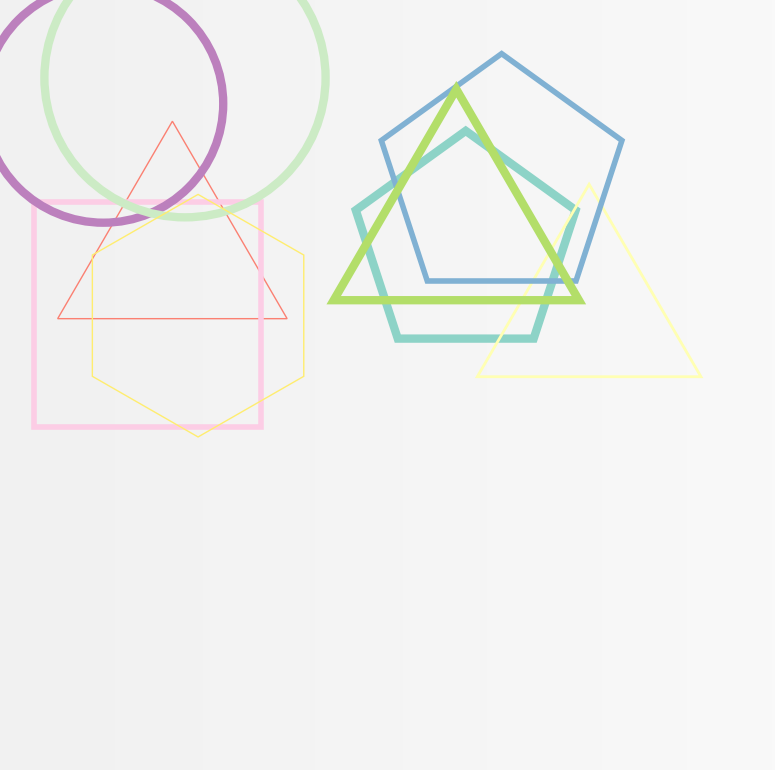[{"shape": "pentagon", "thickness": 3, "radius": 0.75, "center": [0.601, 0.681]}, {"shape": "triangle", "thickness": 1, "radius": 0.83, "center": [0.76, 0.594]}, {"shape": "triangle", "thickness": 0.5, "radius": 0.85, "center": [0.222, 0.672]}, {"shape": "pentagon", "thickness": 2, "radius": 0.82, "center": [0.647, 0.767]}, {"shape": "triangle", "thickness": 3, "radius": 0.91, "center": [0.589, 0.701]}, {"shape": "square", "thickness": 2, "radius": 0.73, "center": [0.19, 0.592]}, {"shape": "circle", "thickness": 3, "radius": 0.77, "center": [0.133, 0.865]}, {"shape": "circle", "thickness": 3, "radius": 0.91, "center": [0.239, 0.899]}, {"shape": "hexagon", "thickness": 0.5, "radius": 0.79, "center": [0.256, 0.59]}]